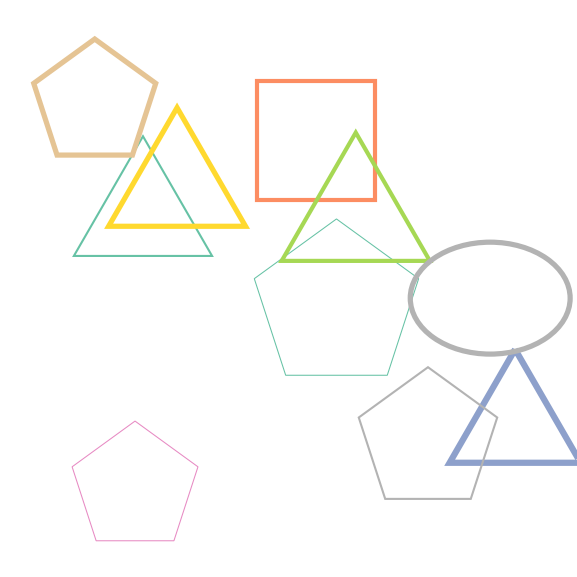[{"shape": "pentagon", "thickness": 0.5, "radius": 0.75, "center": [0.583, 0.47]}, {"shape": "triangle", "thickness": 1, "radius": 0.69, "center": [0.248, 0.625]}, {"shape": "square", "thickness": 2, "radius": 0.51, "center": [0.547, 0.755]}, {"shape": "triangle", "thickness": 3, "radius": 0.65, "center": [0.892, 0.263]}, {"shape": "pentagon", "thickness": 0.5, "radius": 0.57, "center": [0.234, 0.155]}, {"shape": "triangle", "thickness": 2, "radius": 0.74, "center": [0.616, 0.621]}, {"shape": "triangle", "thickness": 2.5, "radius": 0.68, "center": [0.307, 0.676]}, {"shape": "pentagon", "thickness": 2.5, "radius": 0.56, "center": [0.164, 0.82]}, {"shape": "pentagon", "thickness": 1, "radius": 0.63, "center": [0.741, 0.237]}, {"shape": "oval", "thickness": 2.5, "radius": 0.69, "center": [0.849, 0.483]}]